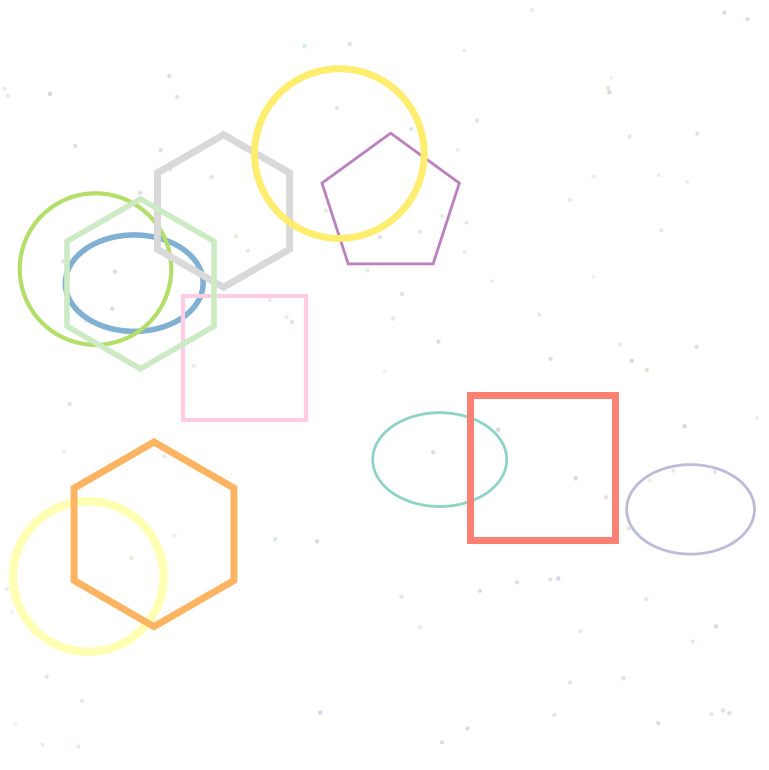[{"shape": "oval", "thickness": 1, "radius": 0.44, "center": [0.571, 0.403]}, {"shape": "circle", "thickness": 3, "radius": 0.49, "center": [0.115, 0.251]}, {"shape": "oval", "thickness": 1, "radius": 0.42, "center": [0.897, 0.338]}, {"shape": "square", "thickness": 2.5, "radius": 0.47, "center": [0.704, 0.393]}, {"shape": "oval", "thickness": 2, "radius": 0.45, "center": [0.174, 0.632]}, {"shape": "hexagon", "thickness": 2.5, "radius": 0.6, "center": [0.2, 0.306]}, {"shape": "circle", "thickness": 1.5, "radius": 0.49, "center": [0.124, 0.651]}, {"shape": "square", "thickness": 1.5, "radius": 0.4, "center": [0.317, 0.535]}, {"shape": "hexagon", "thickness": 2.5, "radius": 0.5, "center": [0.29, 0.726]}, {"shape": "pentagon", "thickness": 1, "radius": 0.47, "center": [0.507, 0.733]}, {"shape": "hexagon", "thickness": 2, "radius": 0.55, "center": [0.182, 0.631]}, {"shape": "circle", "thickness": 2.5, "radius": 0.55, "center": [0.441, 0.801]}]